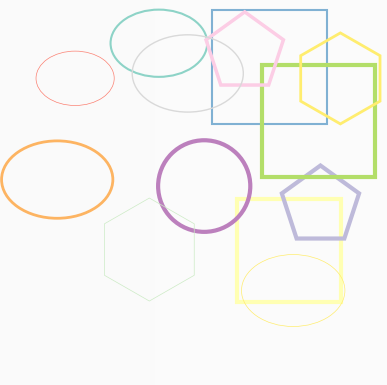[{"shape": "oval", "thickness": 1.5, "radius": 0.62, "center": [0.41, 0.888]}, {"shape": "square", "thickness": 3, "radius": 0.67, "center": [0.746, 0.349]}, {"shape": "pentagon", "thickness": 3, "radius": 0.52, "center": [0.827, 0.465]}, {"shape": "oval", "thickness": 0.5, "radius": 0.5, "center": [0.194, 0.797]}, {"shape": "square", "thickness": 1.5, "radius": 0.74, "center": [0.696, 0.826]}, {"shape": "oval", "thickness": 2, "radius": 0.72, "center": [0.148, 0.534]}, {"shape": "square", "thickness": 3, "radius": 0.73, "center": [0.823, 0.685]}, {"shape": "pentagon", "thickness": 2.5, "radius": 0.52, "center": [0.632, 0.864]}, {"shape": "oval", "thickness": 1, "radius": 0.72, "center": [0.485, 0.809]}, {"shape": "circle", "thickness": 3, "radius": 0.59, "center": [0.527, 0.517]}, {"shape": "hexagon", "thickness": 0.5, "radius": 0.67, "center": [0.385, 0.352]}, {"shape": "oval", "thickness": 0.5, "radius": 0.67, "center": [0.757, 0.245]}, {"shape": "hexagon", "thickness": 2, "radius": 0.59, "center": [0.878, 0.796]}]